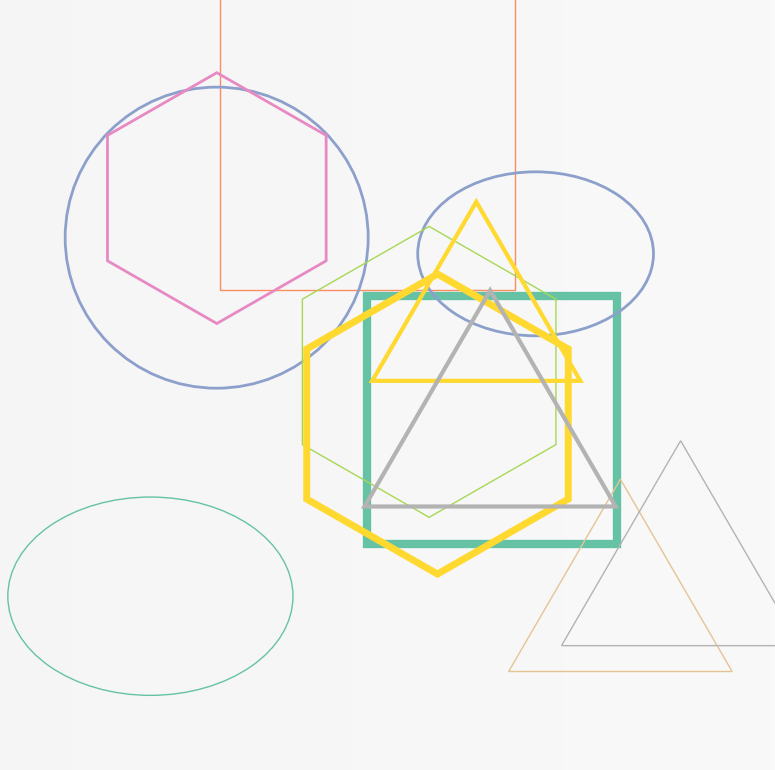[{"shape": "oval", "thickness": 0.5, "radius": 0.92, "center": [0.194, 0.226]}, {"shape": "square", "thickness": 3, "radius": 0.81, "center": [0.635, 0.454]}, {"shape": "square", "thickness": 0.5, "radius": 0.95, "center": [0.474, 0.814]}, {"shape": "oval", "thickness": 1, "radius": 0.76, "center": [0.691, 0.67]}, {"shape": "circle", "thickness": 1, "radius": 0.98, "center": [0.28, 0.691]}, {"shape": "hexagon", "thickness": 1, "radius": 0.81, "center": [0.28, 0.743]}, {"shape": "hexagon", "thickness": 0.5, "radius": 0.94, "center": [0.554, 0.517]}, {"shape": "triangle", "thickness": 1.5, "radius": 0.78, "center": [0.615, 0.583]}, {"shape": "hexagon", "thickness": 2.5, "radius": 0.97, "center": [0.565, 0.449]}, {"shape": "triangle", "thickness": 0.5, "radius": 0.83, "center": [0.801, 0.211]}, {"shape": "triangle", "thickness": 0.5, "radius": 0.89, "center": [0.878, 0.25]}, {"shape": "triangle", "thickness": 1.5, "radius": 0.94, "center": [0.632, 0.436]}]